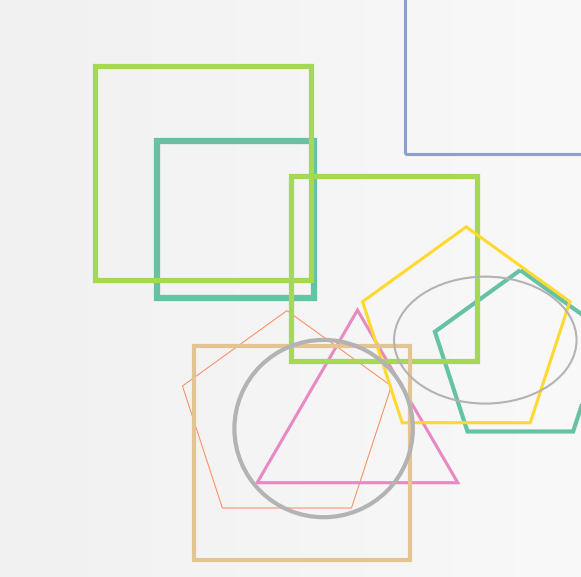[{"shape": "pentagon", "thickness": 2, "radius": 0.77, "center": [0.895, 0.377]}, {"shape": "square", "thickness": 3, "radius": 0.68, "center": [0.405, 0.619]}, {"shape": "pentagon", "thickness": 0.5, "radius": 0.94, "center": [0.494, 0.272]}, {"shape": "square", "thickness": 1.5, "radius": 0.83, "center": [0.862, 0.898]}, {"shape": "triangle", "thickness": 1.5, "radius": 1.0, "center": [0.615, 0.263]}, {"shape": "square", "thickness": 2.5, "radius": 0.8, "center": [0.661, 0.534]}, {"shape": "square", "thickness": 2.5, "radius": 0.93, "center": [0.35, 0.7]}, {"shape": "pentagon", "thickness": 1.5, "radius": 0.94, "center": [0.802, 0.419]}, {"shape": "square", "thickness": 2, "radius": 0.93, "center": [0.519, 0.215]}, {"shape": "oval", "thickness": 1, "radius": 0.79, "center": [0.835, 0.41]}, {"shape": "circle", "thickness": 2, "radius": 0.77, "center": [0.557, 0.257]}]